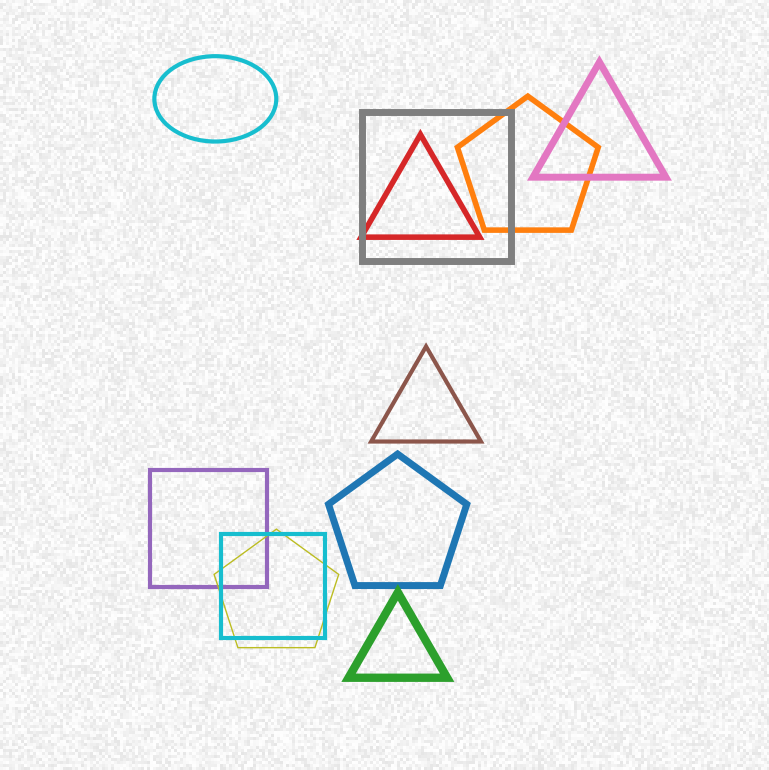[{"shape": "pentagon", "thickness": 2.5, "radius": 0.47, "center": [0.516, 0.316]}, {"shape": "pentagon", "thickness": 2, "radius": 0.48, "center": [0.686, 0.779]}, {"shape": "triangle", "thickness": 3, "radius": 0.37, "center": [0.517, 0.157]}, {"shape": "triangle", "thickness": 2, "radius": 0.44, "center": [0.546, 0.736]}, {"shape": "square", "thickness": 1.5, "radius": 0.38, "center": [0.271, 0.313]}, {"shape": "triangle", "thickness": 1.5, "radius": 0.41, "center": [0.553, 0.468]}, {"shape": "triangle", "thickness": 2.5, "radius": 0.5, "center": [0.779, 0.82]}, {"shape": "square", "thickness": 2.5, "radius": 0.48, "center": [0.567, 0.758]}, {"shape": "pentagon", "thickness": 0.5, "radius": 0.43, "center": [0.359, 0.228]}, {"shape": "square", "thickness": 1.5, "radius": 0.34, "center": [0.354, 0.239]}, {"shape": "oval", "thickness": 1.5, "radius": 0.4, "center": [0.28, 0.872]}]